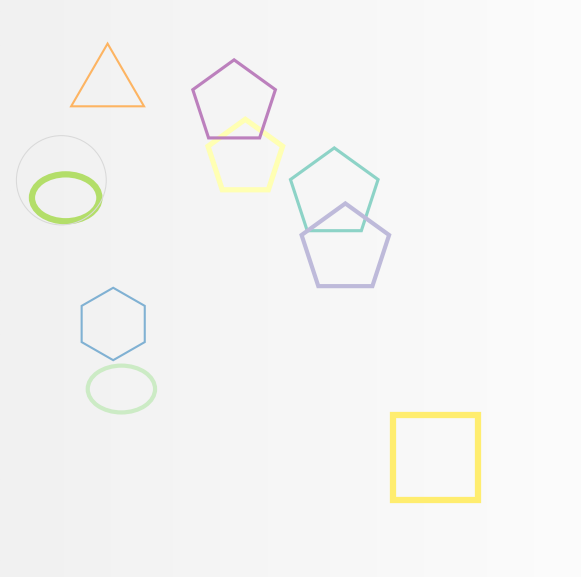[{"shape": "pentagon", "thickness": 1.5, "radius": 0.4, "center": [0.575, 0.664]}, {"shape": "pentagon", "thickness": 2.5, "radius": 0.34, "center": [0.422, 0.725]}, {"shape": "pentagon", "thickness": 2, "radius": 0.4, "center": [0.594, 0.568]}, {"shape": "hexagon", "thickness": 1, "radius": 0.31, "center": [0.195, 0.438]}, {"shape": "triangle", "thickness": 1, "radius": 0.36, "center": [0.185, 0.851]}, {"shape": "oval", "thickness": 3, "radius": 0.29, "center": [0.113, 0.657]}, {"shape": "circle", "thickness": 0.5, "radius": 0.39, "center": [0.106, 0.687]}, {"shape": "pentagon", "thickness": 1.5, "radius": 0.37, "center": [0.403, 0.821]}, {"shape": "oval", "thickness": 2, "radius": 0.29, "center": [0.209, 0.325]}, {"shape": "square", "thickness": 3, "radius": 0.37, "center": [0.749, 0.207]}]